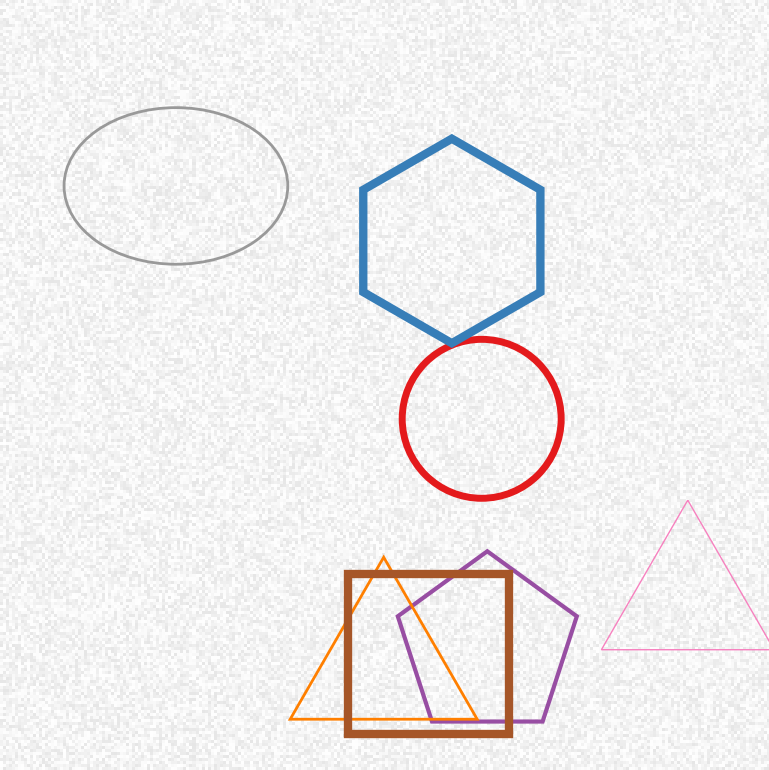[{"shape": "circle", "thickness": 2.5, "radius": 0.52, "center": [0.626, 0.456]}, {"shape": "hexagon", "thickness": 3, "radius": 0.66, "center": [0.587, 0.687]}, {"shape": "pentagon", "thickness": 1.5, "radius": 0.61, "center": [0.633, 0.162]}, {"shape": "triangle", "thickness": 1, "radius": 0.7, "center": [0.498, 0.136]}, {"shape": "square", "thickness": 3, "radius": 0.52, "center": [0.556, 0.151]}, {"shape": "triangle", "thickness": 0.5, "radius": 0.65, "center": [0.893, 0.221]}, {"shape": "oval", "thickness": 1, "radius": 0.73, "center": [0.228, 0.759]}]